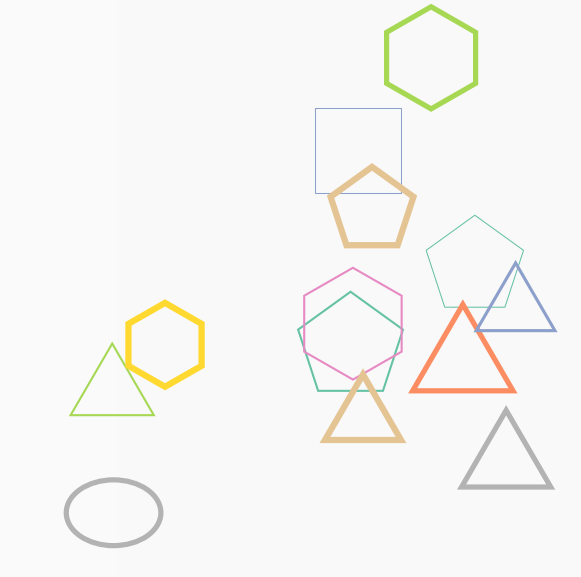[{"shape": "pentagon", "thickness": 1, "radius": 0.47, "center": [0.603, 0.399]}, {"shape": "pentagon", "thickness": 0.5, "radius": 0.44, "center": [0.817, 0.538]}, {"shape": "triangle", "thickness": 2.5, "radius": 0.5, "center": [0.796, 0.372]}, {"shape": "triangle", "thickness": 1.5, "radius": 0.39, "center": [0.887, 0.466]}, {"shape": "square", "thickness": 0.5, "radius": 0.37, "center": [0.616, 0.739]}, {"shape": "hexagon", "thickness": 1, "radius": 0.48, "center": [0.607, 0.439]}, {"shape": "hexagon", "thickness": 2.5, "radius": 0.44, "center": [0.742, 0.899]}, {"shape": "triangle", "thickness": 1, "radius": 0.41, "center": [0.193, 0.322]}, {"shape": "hexagon", "thickness": 3, "radius": 0.36, "center": [0.284, 0.402]}, {"shape": "triangle", "thickness": 3, "radius": 0.38, "center": [0.625, 0.275]}, {"shape": "pentagon", "thickness": 3, "radius": 0.37, "center": [0.64, 0.635]}, {"shape": "oval", "thickness": 2.5, "radius": 0.41, "center": [0.195, 0.111]}, {"shape": "triangle", "thickness": 2.5, "radius": 0.44, "center": [0.871, 0.2]}]